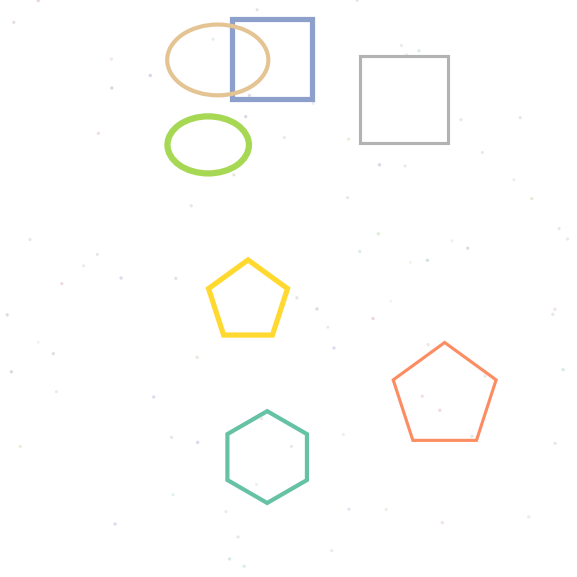[{"shape": "hexagon", "thickness": 2, "radius": 0.4, "center": [0.463, 0.208]}, {"shape": "pentagon", "thickness": 1.5, "radius": 0.47, "center": [0.77, 0.312]}, {"shape": "square", "thickness": 2.5, "radius": 0.34, "center": [0.471, 0.897]}, {"shape": "oval", "thickness": 3, "radius": 0.35, "center": [0.361, 0.748]}, {"shape": "pentagon", "thickness": 2.5, "radius": 0.36, "center": [0.43, 0.477]}, {"shape": "oval", "thickness": 2, "radius": 0.44, "center": [0.377, 0.895]}, {"shape": "square", "thickness": 1.5, "radius": 0.38, "center": [0.7, 0.827]}]